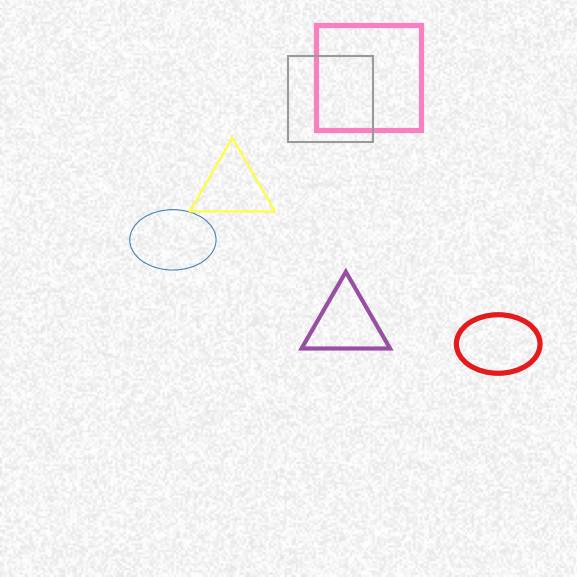[{"shape": "oval", "thickness": 2.5, "radius": 0.36, "center": [0.863, 0.403]}, {"shape": "oval", "thickness": 0.5, "radius": 0.37, "center": [0.299, 0.584]}, {"shape": "triangle", "thickness": 2, "radius": 0.44, "center": [0.599, 0.44]}, {"shape": "triangle", "thickness": 1, "radius": 0.42, "center": [0.402, 0.676]}, {"shape": "square", "thickness": 2.5, "radius": 0.45, "center": [0.639, 0.864]}, {"shape": "square", "thickness": 1, "radius": 0.37, "center": [0.572, 0.828]}]